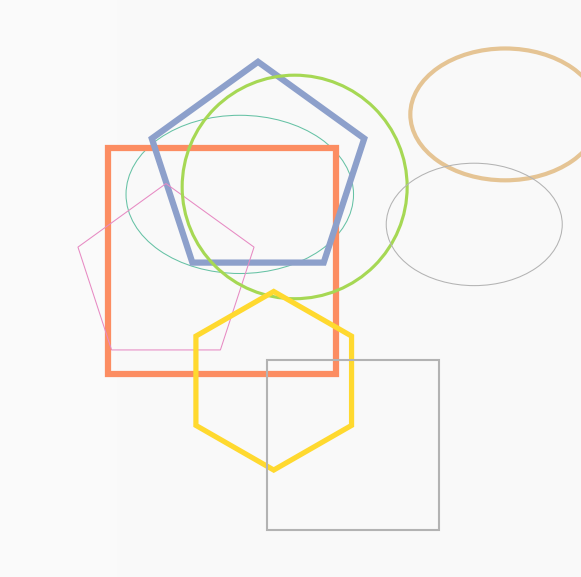[{"shape": "oval", "thickness": 0.5, "radius": 0.98, "center": [0.413, 0.663]}, {"shape": "square", "thickness": 3, "radius": 0.98, "center": [0.382, 0.547]}, {"shape": "pentagon", "thickness": 3, "radius": 0.96, "center": [0.444, 0.7]}, {"shape": "pentagon", "thickness": 0.5, "radius": 0.8, "center": [0.286, 0.522]}, {"shape": "circle", "thickness": 1.5, "radius": 0.97, "center": [0.507, 0.675]}, {"shape": "hexagon", "thickness": 2.5, "radius": 0.77, "center": [0.471, 0.34]}, {"shape": "oval", "thickness": 2, "radius": 0.82, "center": [0.869, 0.801]}, {"shape": "oval", "thickness": 0.5, "radius": 0.76, "center": [0.816, 0.611]}, {"shape": "square", "thickness": 1, "radius": 0.74, "center": [0.607, 0.229]}]